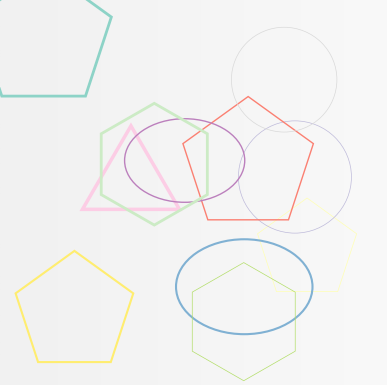[{"shape": "pentagon", "thickness": 2, "radius": 0.92, "center": [0.113, 0.899]}, {"shape": "pentagon", "thickness": 0.5, "radius": 0.67, "center": [0.792, 0.351]}, {"shape": "circle", "thickness": 0.5, "radius": 0.73, "center": [0.761, 0.54]}, {"shape": "pentagon", "thickness": 1, "radius": 0.88, "center": [0.64, 0.572]}, {"shape": "oval", "thickness": 1.5, "radius": 0.88, "center": [0.63, 0.255]}, {"shape": "hexagon", "thickness": 0.5, "radius": 0.77, "center": [0.629, 0.165]}, {"shape": "triangle", "thickness": 2.5, "radius": 0.72, "center": [0.338, 0.529]}, {"shape": "circle", "thickness": 0.5, "radius": 0.68, "center": [0.733, 0.793]}, {"shape": "oval", "thickness": 1, "radius": 0.78, "center": [0.477, 0.583]}, {"shape": "hexagon", "thickness": 2, "radius": 0.79, "center": [0.398, 0.574]}, {"shape": "pentagon", "thickness": 1.5, "radius": 0.8, "center": [0.192, 0.189]}]